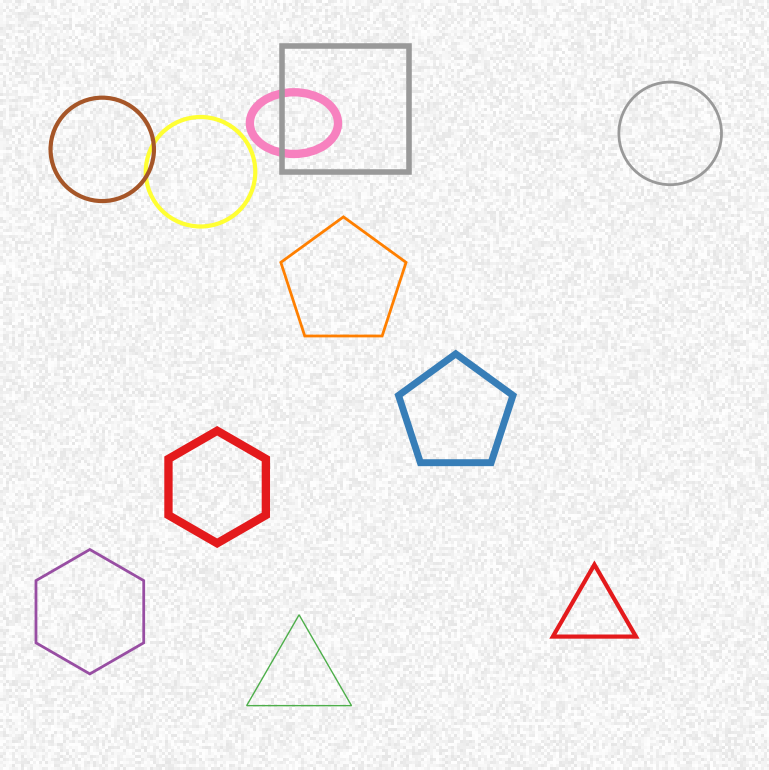[{"shape": "hexagon", "thickness": 3, "radius": 0.37, "center": [0.282, 0.368]}, {"shape": "triangle", "thickness": 1.5, "radius": 0.31, "center": [0.772, 0.204]}, {"shape": "pentagon", "thickness": 2.5, "radius": 0.39, "center": [0.592, 0.462]}, {"shape": "triangle", "thickness": 0.5, "radius": 0.39, "center": [0.388, 0.123]}, {"shape": "hexagon", "thickness": 1, "radius": 0.4, "center": [0.117, 0.206]}, {"shape": "pentagon", "thickness": 1, "radius": 0.43, "center": [0.446, 0.633]}, {"shape": "circle", "thickness": 1.5, "radius": 0.36, "center": [0.26, 0.777]}, {"shape": "circle", "thickness": 1.5, "radius": 0.34, "center": [0.133, 0.806]}, {"shape": "oval", "thickness": 3, "radius": 0.29, "center": [0.382, 0.84]}, {"shape": "circle", "thickness": 1, "radius": 0.33, "center": [0.87, 0.827]}, {"shape": "square", "thickness": 2, "radius": 0.41, "center": [0.449, 0.858]}]